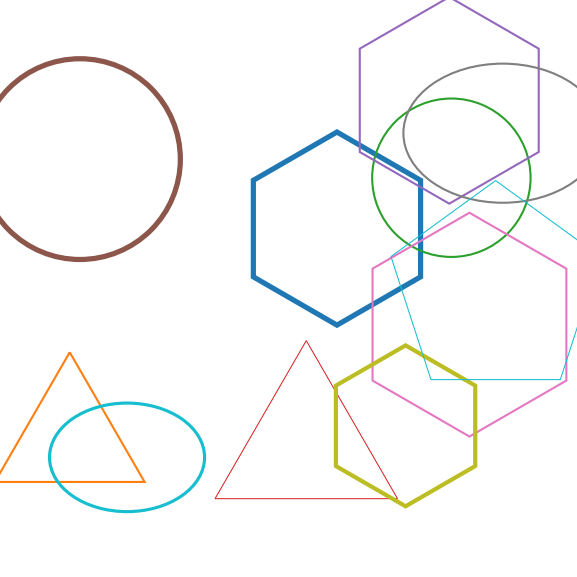[{"shape": "hexagon", "thickness": 2.5, "radius": 0.84, "center": [0.583, 0.603]}, {"shape": "triangle", "thickness": 1, "radius": 0.75, "center": [0.121, 0.239]}, {"shape": "circle", "thickness": 1, "radius": 0.69, "center": [0.782, 0.691]}, {"shape": "triangle", "thickness": 0.5, "radius": 0.91, "center": [0.53, 0.227]}, {"shape": "hexagon", "thickness": 1, "radius": 0.89, "center": [0.778, 0.825]}, {"shape": "circle", "thickness": 2.5, "radius": 0.87, "center": [0.138, 0.724]}, {"shape": "hexagon", "thickness": 1, "radius": 0.97, "center": [0.813, 0.437]}, {"shape": "oval", "thickness": 1, "radius": 0.86, "center": [0.871, 0.768]}, {"shape": "hexagon", "thickness": 2, "radius": 0.7, "center": [0.702, 0.262]}, {"shape": "pentagon", "thickness": 0.5, "radius": 0.95, "center": [0.858, 0.496]}, {"shape": "oval", "thickness": 1.5, "radius": 0.67, "center": [0.22, 0.207]}]